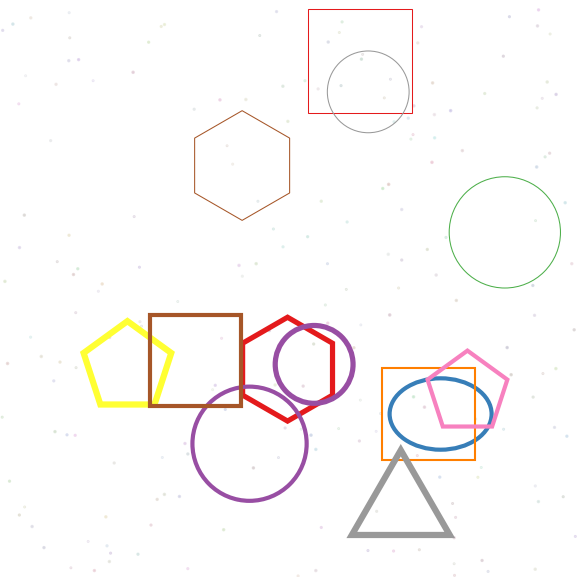[{"shape": "hexagon", "thickness": 2.5, "radius": 0.45, "center": [0.498, 0.36]}, {"shape": "square", "thickness": 0.5, "radius": 0.45, "center": [0.623, 0.894]}, {"shape": "oval", "thickness": 2, "radius": 0.44, "center": [0.763, 0.282]}, {"shape": "circle", "thickness": 0.5, "radius": 0.48, "center": [0.874, 0.597]}, {"shape": "circle", "thickness": 2.5, "radius": 0.34, "center": [0.544, 0.368]}, {"shape": "circle", "thickness": 2, "radius": 0.49, "center": [0.432, 0.231]}, {"shape": "square", "thickness": 1, "radius": 0.4, "center": [0.742, 0.282]}, {"shape": "pentagon", "thickness": 3, "radius": 0.4, "center": [0.221, 0.363]}, {"shape": "square", "thickness": 2, "radius": 0.4, "center": [0.338, 0.375]}, {"shape": "hexagon", "thickness": 0.5, "radius": 0.47, "center": [0.419, 0.713]}, {"shape": "pentagon", "thickness": 2, "radius": 0.36, "center": [0.809, 0.319]}, {"shape": "circle", "thickness": 0.5, "radius": 0.35, "center": [0.638, 0.84]}, {"shape": "triangle", "thickness": 3, "radius": 0.49, "center": [0.694, 0.122]}]